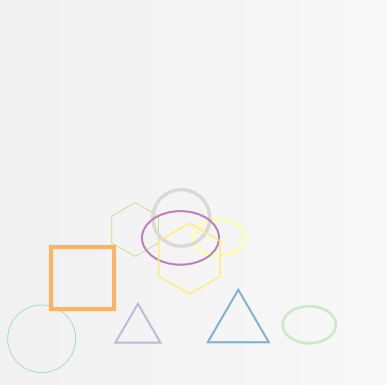[{"shape": "circle", "thickness": 0.5, "radius": 0.44, "center": [0.108, 0.12]}, {"shape": "oval", "thickness": 2, "radius": 0.33, "center": [0.564, 0.383]}, {"shape": "triangle", "thickness": 1.5, "radius": 0.34, "center": [0.356, 0.144]}, {"shape": "triangle", "thickness": 1.5, "radius": 0.45, "center": [0.615, 0.157]}, {"shape": "square", "thickness": 3, "radius": 0.4, "center": [0.213, 0.277]}, {"shape": "hexagon", "thickness": 0.5, "radius": 0.35, "center": [0.349, 0.404]}, {"shape": "circle", "thickness": 2.5, "radius": 0.37, "center": [0.468, 0.434]}, {"shape": "oval", "thickness": 1.5, "radius": 0.5, "center": [0.466, 0.382]}, {"shape": "oval", "thickness": 2, "radius": 0.34, "center": [0.798, 0.157]}, {"shape": "hexagon", "thickness": 1, "radius": 0.46, "center": [0.489, 0.328]}]